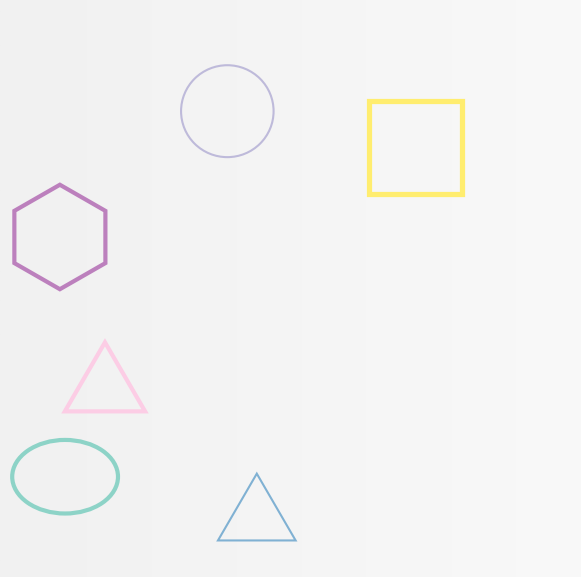[{"shape": "oval", "thickness": 2, "radius": 0.46, "center": [0.112, 0.174]}, {"shape": "circle", "thickness": 1, "radius": 0.4, "center": [0.391, 0.807]}, {"shape": "triangle", "thickness": 1, "radius": 0.39, "center": [0.442, 0.102]}, {"shape": "triangle", "thickness": 2, "radius": 0.4, "center": [0.181, 0.327]}, {"shape": "hexagon", "thickness": 2, "radius": 0.45, "center": [0.103, 0.589]}, {"shape": "square", "thickness": 2.5, "radius": 0.4, "center": [0.715, 0.743]}]